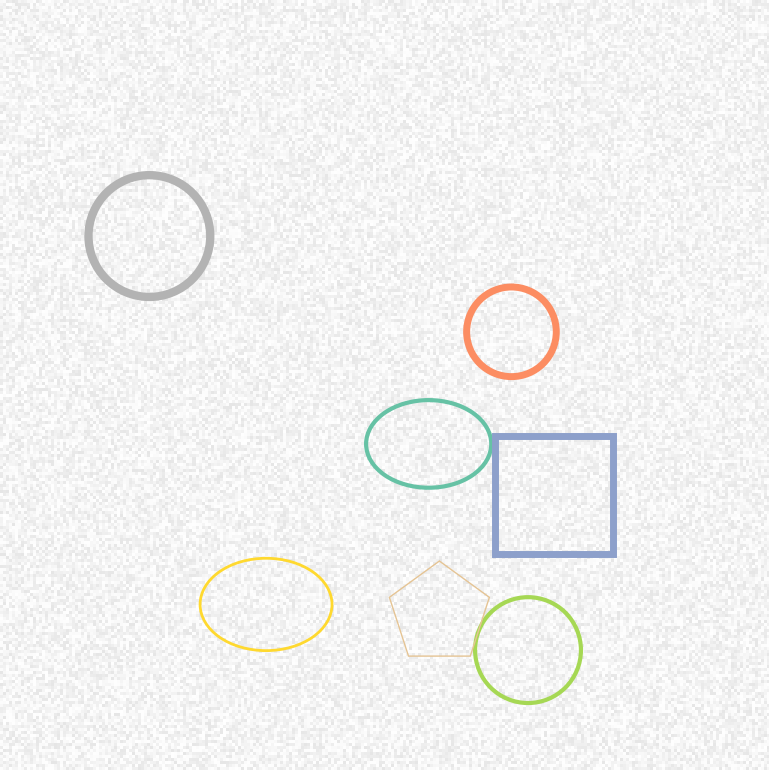[{"shape": "oval", "thickness": 1.5, "radius": 0.41, "center": [0.557, 0.423]}, {"shape": "circle", "thickness": 2.5, "radius": 0.29, "center": [0.664, 0.569]}, {"shape": "square", "thickness": 2.5, "radius": 0.38, "center": [0.72, 0.357]}, {"shape": "circle", "thickness": 1.5, "radius": 0.34, "center": [0.686, 0.156]}, {"shape": "oval", "thickness": 1, "radius": 0.43, "center": [0.346, 0.215]}, {"shape": "pentagon", "thickness": 0.5, "radius": 0.34, "center": [0.571, 0.203]}, {"shape": "circle", "thickness": 3, "radius": 0.4, "center": [0.194, 0.693]}]